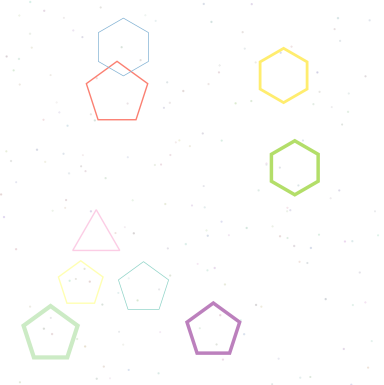[{"shape": "pentagon", "thickness": 0.5, "radius": 0.34, "center": [0.373, 0.252]}, {"shape": "pentagon", "thickness": 1, "radius": 0.3, "center": [0.21, 0.262]}, {"shape": "pentagon", "thickness": 1, "radius": 0.42, "center": [0.304, 0.757]}, {"shape": "hexagon", "thickness": 0.5, "radius": 0.38, "center": [0.321, 0.878]}, {"shape": "hexagon", "thickness": 2.5, "radius": 0.35, "center": [0.766, 0.564]}, {"shape": "triangle", "thickness": 1, "radius": 0.35, "center": [0.25, 0.385]}, {"shape": "pentagon", "thickness": 2.5, "radius": 0.36, "center": [0.554, 0.141]}, {"shape": "pentagon", "thickness": 3, "radius": 0.37, "center": [0.131, 0.131]}, {"shape": "hexagon", "thickness": 2, "radius": 0.35, "center": [0.737, 0.804]}]